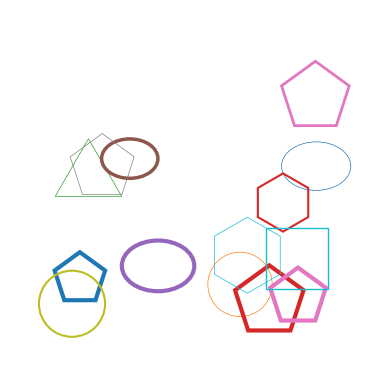[{"shape": "oval", "thickness": 0.5, "radius": 0.45, "center": [0.821, 0.569]}, {"shape": "pentagon", "thickness": 3, "radius": 0.34, "center": [0.207, 0.276]}, {"shape": "circle", "thickness": 0.5, "radius": 0.42, "center": [0.623, 0.261]}, {"shape": "triangle", "thickness": 0.5, "radius": 0.5, "center": [0.23, 0.54]}, {"shape": "pentagon", "thickness": 3, "radius": 0.47, "center": [0.699, 0.217]}, {"shape": "hexagon", "thickness": 1.5, "radius": 0.38, "center": [0.735, 0.474]}, {"shape": "oval", "thickness": 3, "radius": 0.47, "center": [0.41, 0.309]}, {"shape": "oval", "thickness": 2.5, "radius": 0.37, "center": [0.337, 0.588]}, {"shape": "pentagon", "thickness": 3, "radius": 0.38, "center": [0.774, 0.229]}, {"shape": "pentagon", "thickness": 2, "radius": 0.46, "center": [0.819, 0.748]}, {"shape": "pentagon", "thickness": 0.5, "radius": 0.44, "center": [0.265, 0.566]}, {"shape": "circle", "thickness": 1.5, "radius": 0.43, "center": [0.187, 0.211]}, {"shape": "square", "thickness": 1, "radius": 0.4, "center": [0.771, 0.328]}, {"shape": "hexagon", "thickness": 0.5, "radius": 0.49, "center": [0.642, 0.337]}]